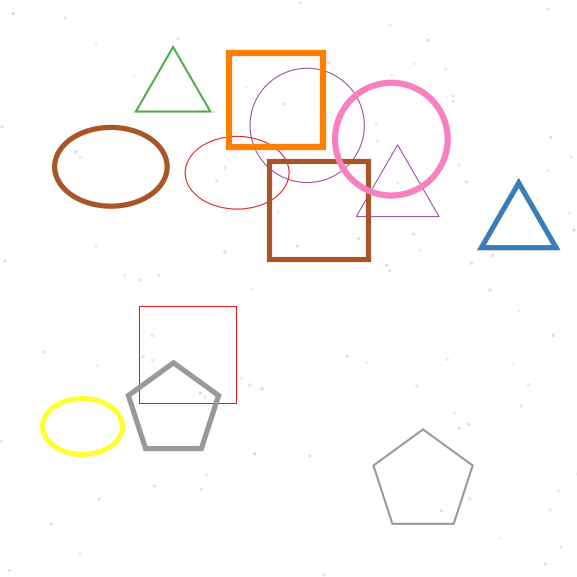[{"shape": "oval", "thickness": 0.5, "radius": 0.45, "center": [0.411, 0.7]}, {"shape": "square", "thickness": 0.5, "radius": 0.42, "center": [0.324, 0.385]}, {"shape": "triangle", "thickness": 2.5, "radius": 0.37, "center": [0.898, 0.608]}, {"shape": "triangle", "thickness": 1, "radius": 0.37, "center": [0.3, 0.843]}, {"shape": "triangle", "thickness": 0.5, "radius": 0.41, "center": [0.689, 0.665]}, {"shape": "circle", "thickness": 0.5, "radius": 0.49, "center": [0.532, 0.782]}, {"shape": "square", "thickness": 3, "radius": 0.41, "center": [0.478, 0.826]}, {"shape": "oval", "thickness": 2.5, "radius": 0.35, "center": [0.143, 0.261]}, {"shape": "oval", "thickness": 2.5, "radius": 0.49, "center": [0.192, 0.71]}, {"shape": "square", "thickness": 2.5, "radius": 0.43, "center": [0.551, 0.636]}, {"shape": "circle", "thickness": 3, "radius": 0.49, "center": [0.678, 0.758]}, {"shape": "pentagon", "thickness": 2.5, "radius": 0.41, "center": [0.3, 0.289]}, {"shape": "pentagon", "thickness": 1, "radius": 0.45, "center": [0.733, 0.165]}]